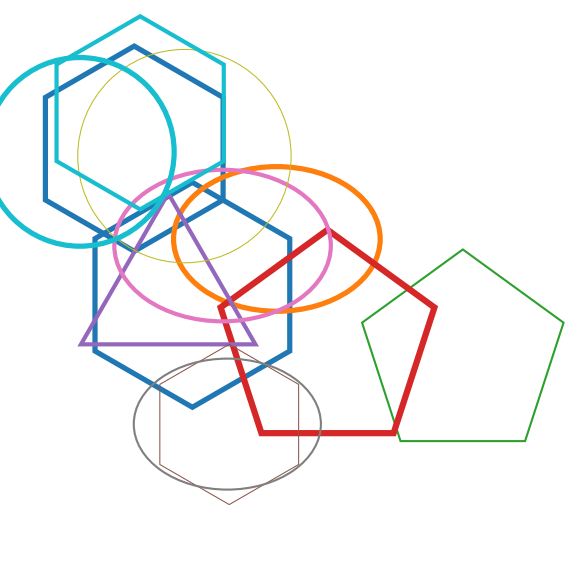[{"shape": "hexagon", "thickness": 2.5, "radius": 0.89, "center": [0.232, 0.742]}, {"shape": "hexagon", "thickness": 2.5, "radius": 0.97, "center": [0.333, 0.489]}, {"shape": "oval", "thickness": 2.5, "radius": 0.89, "center": [0.479, 0.585]}, {"shape": "pentagon", "thickness": 1, "radius": 0.92, "center": [0.801, 0.384]}, {"shape": "pentagon", "thickness": 3, "radius": 0.97, "center": [0.567, 0.407]}, {"shape": "triangle", "thickness": 2, "radius": 0.87, "center": [0.291, 0.49]}, {"shape": "hexagon", "thickness": 0.5, "radius": 0.69, "center": [0.397, 0.264]}, {"shape": "oval", "thickness": 2, "radius": 0.94, "center": [0.385, 0.574]}, {"shape": "oval", "thickness": 1, "radius": 0.81, "center": [0.394, 0.265]}, {"shape": "circle", "thickness": 0.5, "radius": 0.92, "center": [0.319, 0.729]}, {"shape": "circle", "thickness": 2.5, "radius": 0.82, "center": [0.138, 0.736]}, {"shape": "hexagon", "thickness": 2, "radius": 0.84, "center": [0.243, 0.804]}]